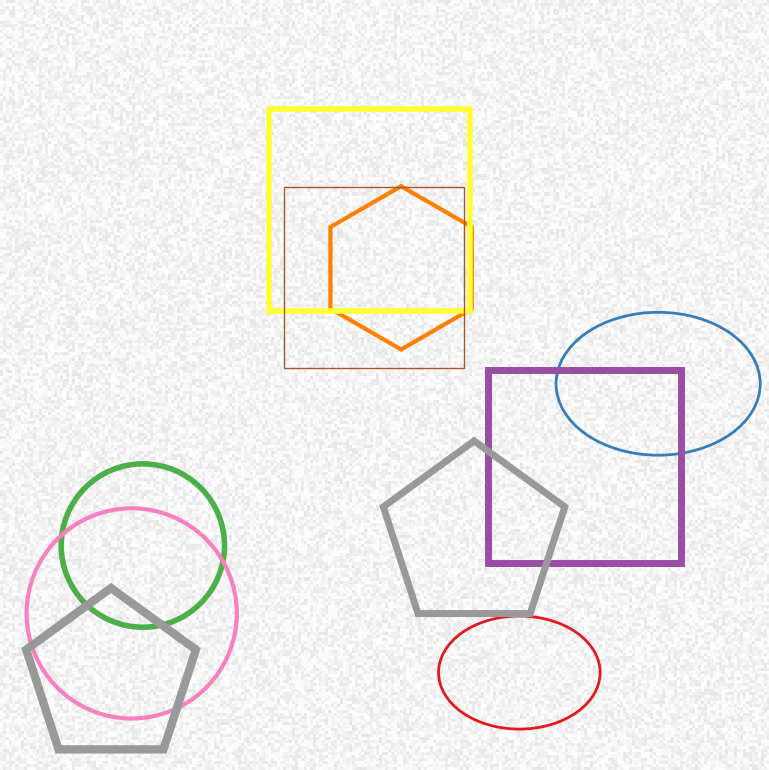[{"shape": "oval", "thickness": 1, "radius": 0.52, "center": [0.674, 0.127]}, {"shape": "oval", "thickness": 1, "radius": 0.66, "center": [0.855, 0.502]}, {"shape": "circle", "thickness": 2, "radius": 0.53, "center": [0.186, 0.292]}, {"shape": "square", "thickness": 2.5, "radius": 0.63, "center": [0.759, 0.395]}, {"shape": "hexagon", "thickness": 1.5, "radius": 0.53, "center": [0.521, 0.652]}, {"shape": "square", "thickness": 2, "radius": 0.65, "center": [0.48, 0.727]}, {"shape": "square", "thickness": 0.5, "radius": 0.59, "center": [0.486, 0.639]}, {"shape": "circle", "thickness": 1.5, "radius": 0.68, "center": [0.171, 0.203]}, {"shape": "pentagon", "thickness": 2.5, "radius": 0.62, "center": [0.616, 0.303]}, {"shape": "pentagon", "thickness": 3, "radius": 0.58, "center": [0.144, 0.121]}]